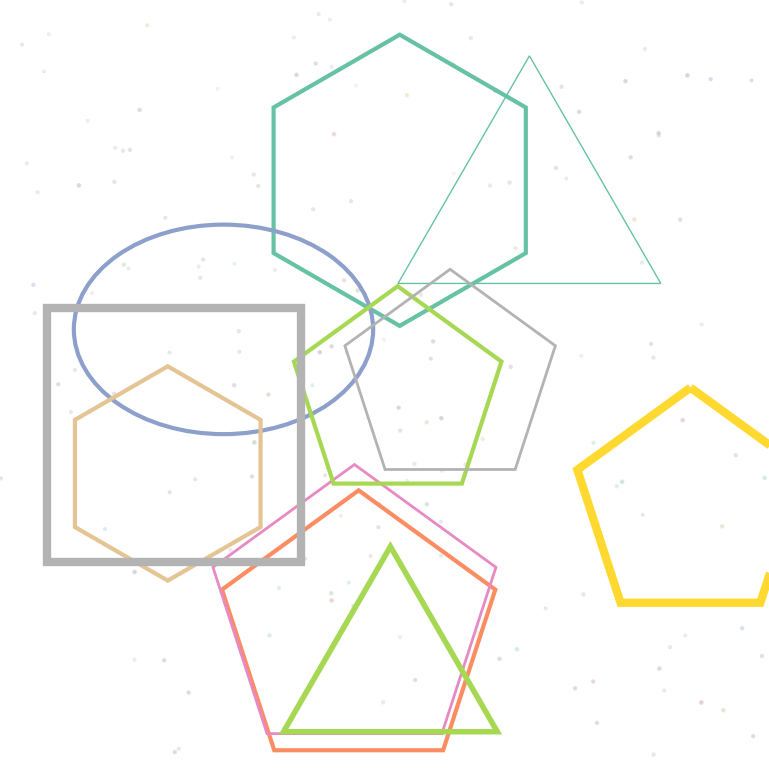[{"shape": "triangle", "thickness": 0.5, "radius": 0.99, "center": [0.688, 0.73]}, {"shape": "hexagon", "thickness": 1.5, "radius": 0.95, "center": [0.519, 0.766]}, {"shape": "pentagon", "thickness": 1.5, "radius": 0.93, "center": [0.466, 0.177]}, {"shape": "oval", "thickness": 1.5, "radius": 0.97, "center": [0.29, 0.572]}, {"shape": "pentagon", "thickness": 1, "radius": 0.97, "center": [0.46, 0.204]}, {"shape": "pentagon", "thickness": 1.5, "radius": 0.71, "center": [0.517, 0.487]}, {"shape": "triangle", "thickness": 2, "radius": 0.8, "center": [0.507, 0.13]}, {"shape": "pentagon", "thickness": 3, "radius": 0.77, "center": [0.897, 0.342]}, {"shape": "hexagon", "thickness": 1.5, "radius": 0.7, "center": [0.218, 0.385]}, {"shape": "square", "thickness": 3, "radius": 0.83, "center": [0.226, 0.435]}, {"shape": "pentagon", "thickness": 1, "radius": 0.72, "center": [0.585, 0.507]}]